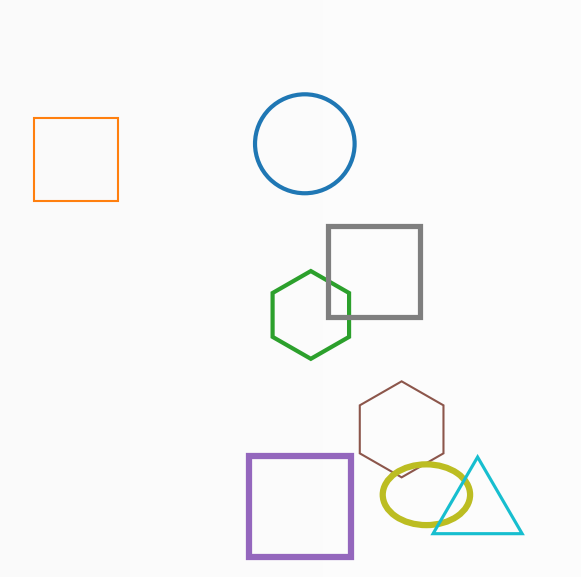[{"shape": "circle", "thickness": 2, "radius": 0.43, "center": [0.524, 0.75]}, {"shape": "square", "thickness": 1, "radius": 0.36, "center": [0.131, 0.723]}, {"shape": "hexagon", "thickness": 2, "radius": 0.38, "center": [0.535, 0.454]}, {"shape": "square", "thickness": 3, "radius": 0.44, "center": [0.517, 0.122]}, {"shape": "hexagon", "thickness": 1, "radius": 0.42, "center": [0.691, 0.256]}, {"shape": "square", "thickness": 2.5, "radius": 0.39, "center": [0.643, 0.529]}, {"shape": "oval", "thickness": 3, "radius": 0.38, "center": [0.734, 0.142]}, {"shape": "triangle", "thickness": 1.5, "radius": 0.44, "center": [0.822, 0.119]}]